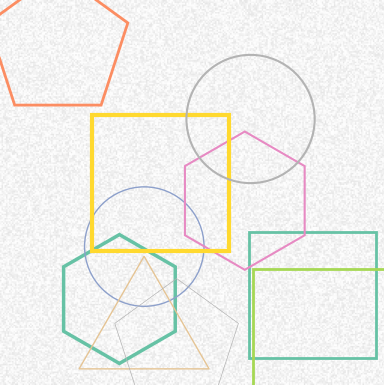[{"shape": "hexagon", "thickness": 2.5, "radius": 0.84, "center": [0.31, 0.223]}, {"shape": "square", "thickness": 2, "radius": 0.82, "center": [0.812, 0.234]}, {"shape": "pentagon", "thickness": 2, "radius": 0.95, "center": [0.15, 0.881]}, {"shape": "circle", "thickness": 1, "radius": 0.78, "center": [0.375, 0.36]}, {"shape": "hexagon", "thickness": 1.5, "radius": 0.9, "center": [0.636, 0.479]}, {"shape": "square", "thickness": 2, "radius": 0.86, "center": [0.829, 0.129]}, {"shape": "square", "thickness": 3, "radius": 0.88, "center": [0.417, 0.526]}, {"shape": "triangle", "thickness": 1, "radius": 0.97, "center": [0.374, 0.139]}, {"shape": "pentagon", "thickness": 0.5, "radius": 0.84, "center": [0.459, 0.108]}, {"shape": "circle", "thickness": 1.5, "radius": 0.83, "center": [0.651, 0.691]}]